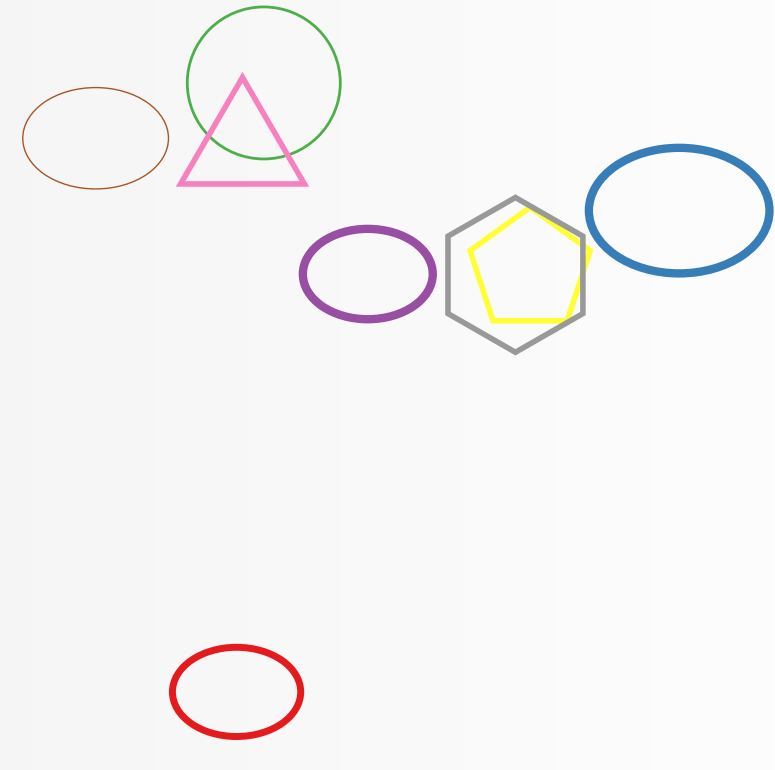[{"shape": "oval", "thickness": 2.5, "radius": 0.41, "center": [0.305, 0.101]}, {"shape": "oval", "thickness": 3, "radius": 0.58, "center": [0.876, 0.726]}, {"shape": "circle", "thickness": 1, "radius": 0.49, "center": [0.34, 0.892]}, {"shape": "oval", "thickness": 3, "radius": 0.42, "center": [0.475, 0.644]}, {"shape": "pentagon", "thickness": 2, "radius": 0.41, "center": [0.684, 0.649]}, {"shape": "oval", "thickness": 0.5, "radius": 0.47, "center": [0.123, 0.82]}, {"shape": "triangle", "thickness": 2, "radius": 0.46, "center": [0.313, 0.807]}, {"shape": "hexagon", "thickness": 2, "radius": 0.5, "center": [0.665, 0.643]}]